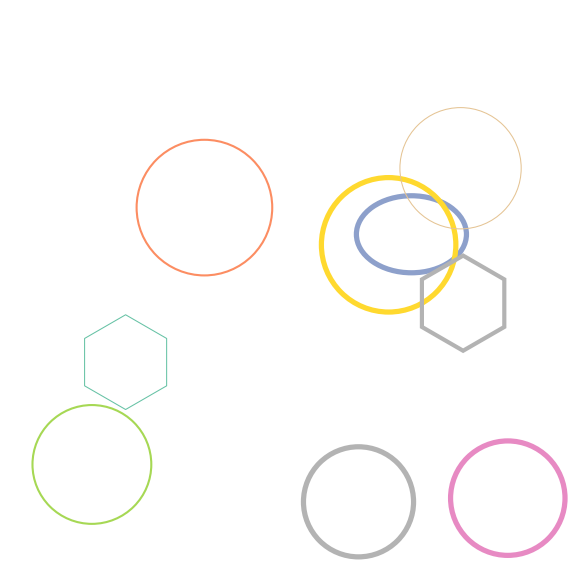[{"shape": "hexagon", "thickness": 0.5, "radius": 0.41, "center": [0.218, 0.372]}, {"shape": "circle", "thickness": 1, "radius": 0.59, "center": [0.354, 0.64]}, {"shape": "oval", "thickness": 2.5, "radius": 0.48, "center": [0.712, 0.593]}, {"shape": "circle", "thickness": 2.5, "radius": 0.5, "center": [0.879, 0.137]}, {"shape": "circle", "thickness": 1, "radius": 0.51, "center": [0.159, 0.195]}, {"shape": "circle", "thickness": 2.5, "radius": 0.58, "center": [0.673, 0.575]}, {"shape": "circle", "thickness": 0.5, "radius": 0.53, "center": [0.797, 0.708]}, {"shape": "circle", "thickness": 2.5, "radius": 0.48, "center": [0.621, 0.13]}, {"shape": "hexagon", "thickness": 2, "radius": 0.41, "center": [0.802, 0.474]}]